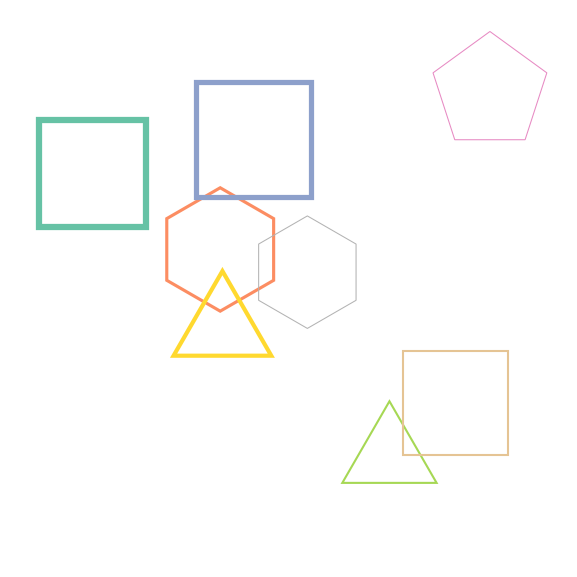[{"shape": "square", "thickness": 3, "radius": 0.46, "center": [0.161, 0.698]}, {"shape": "hexagon", "thickness": 1.5, "radius": 0.53, "center": [0.381, 0.567]}, {"shape": "square", "thickness": 2.5, "radius": 0.5, "center": [0.439, 0.757]}, {"shape": "pentagon", "thickness": 0.5, "radius": 0.52, "center": [0.848, 0.841]}, {"shape": "triangle", "thickness": 1, "radius": 0.47, "center": [0.674, 0.21]}, {"shape": "triangle", "thickness": 2, "radius": 0.49, "center": [0.385, 0.432]}, {"shape": "square", "thickness": 1, "radius": 0.45, "center": [0.789, 0.302]}, {"shape": "hexagon", "thickness": 0.5, "radius": 0.49, "center": [0.532, 0.528]}]